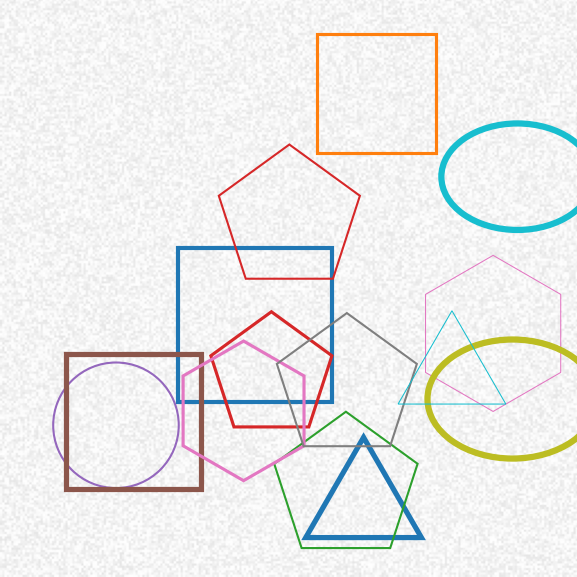[{"shape": "square", "thickness": 2, "radius": 0.66, "center": [0.441, 0.436]}, {"shape": "triangle", "thickness": 2.5, "radius": 0.58, "center": [0.63, 0.126]}, {"shape": "square", "thickness": 1.5, "radius": 0.51, "center": [0.652, 0.837]}, {"shape": "pentagon", "thickness": 1, "radius": 0.65, "center": [0.599, 0.156]}, {"shape": "pentagon", "thickness": 1.5, "radius": 0.55, "center": [0.47, 0.349]}, {"shape": "pentagon", "thickness": 1, "radius": 0.64, "center": [0.501, 0.62]}, {"shape": "circle", "thickness": 1, "radius": 0.54, "center": [0.201, 0.263]}, {"shape": "square", "thickness": 2.5, "radius": 0.58, "center": [0.231, 0.27]}, {"shape": "hexagon", "thickness": 0.5, "radius": 0.68, "center": [0.854, 0.422]}, {"shape": "hexagon", "thickness": 1.5, "radius": 0.6, "center": [0.422, 0.288]}, {"shape": "pentagon", "thickness": 1, "radius": 0.64, "center": [0.601, 0.33]}, {"shape": "oval", "thickness": 3, "radius": 0.74, "center": [0.887, 0.308]}, {"shape": "oval", "thickness": 3, "radius": 0.66, "center": [0.896, 0.693]}, {"shape": "triangle", "thickness": 0.5, "radius": 0.54, "center": [0.783, 0.353]}]